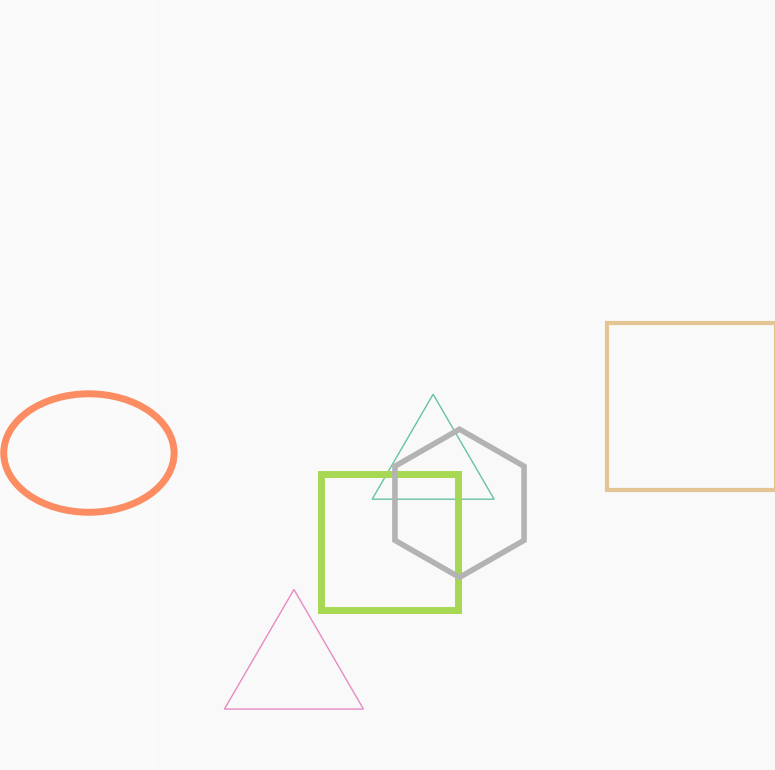[{"shape": "triangle", "thickness": 0.5, "radius": 0.45, "center": [0.559, 0.397]}, {"shape": "oval", "thickness": 2.5, "radius": 0.55, "center": [0.115, 0.412]}, {"shape": "triangle", "thickness": 0.5, "radius": 0.52, "center": [0.379, 0.131]}, {"shape": "square", "thickness": 2.5, "radius": 0.44, "center": [0.503, 0.296]}, {"shape": "square", "thickness": 1.5, "radius": 0.54, "center": [0.892, 0.472]}, {"shape": "hexagon", "thickness": 2, "radius": 0.48, "center": [0.593, 0.346]}]